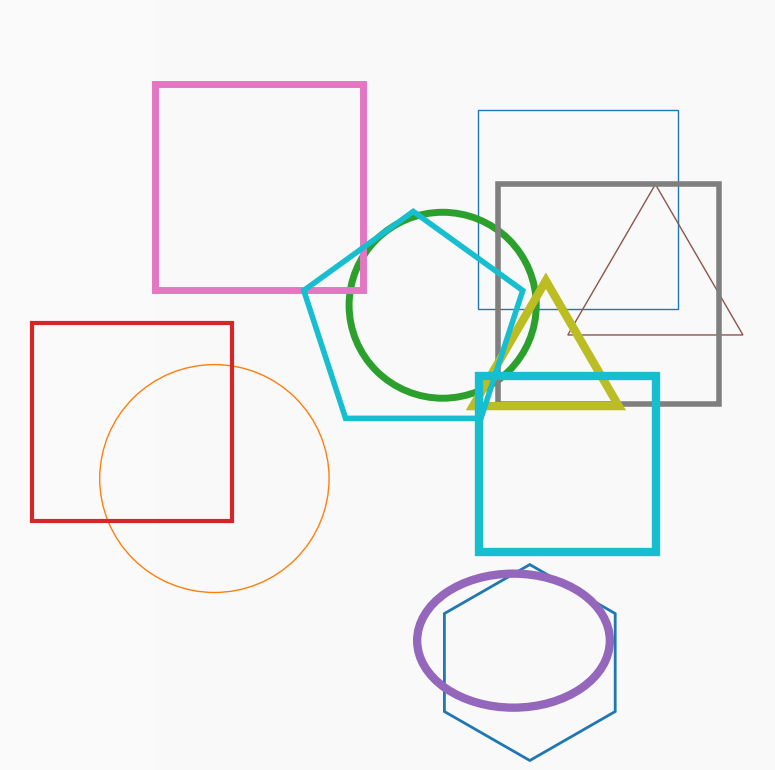[{"shape": "square", "thickness": 0.5, "radius": 0.65, "center": [0.746, 0.728]}, {"shape": "hexagon", "thickness": 1, "radius": 0.64, "center": [0.684, 0.14]}, {"shape": "circle", "thickness": 0.5, "radius": 0.74, "center": [0.277, 0.379]}, {"shape": "circle", "thickness": 2.5, "radius": 0.6, "center": [0.571, 0.604]}, {"shape": "square", "thickness": 1.5, "radius": 0.65, "center": [0.17, 0.452]}, {"shape": "oval", "thickness": 3, "radius": 0.62, "center": [0.663, 0.168]}, {"shape": "triangle", "thickness": 0.5, "radius": 0.65, "center": [0.846, 0.63]}, {"shape": "square", "thickness": 2.5, "radius": 0.67, "center": [0.335, 0.757]}, {"shape": "square", "thickness": 2, "radius": 0.71, "center": [0.786, 0.618]}, {"shape": "triangle", "thickness": 3, "radius": 0.54, "center": [0.704, 0.527]}, {"shape": "square", "thickness": 3, "radius": 0.57, "center": [0.732, 0.397]}, {"shape": "pentagon", "thickness": 2, "radius": 0.74, "center": [0.533, 0.577]}]